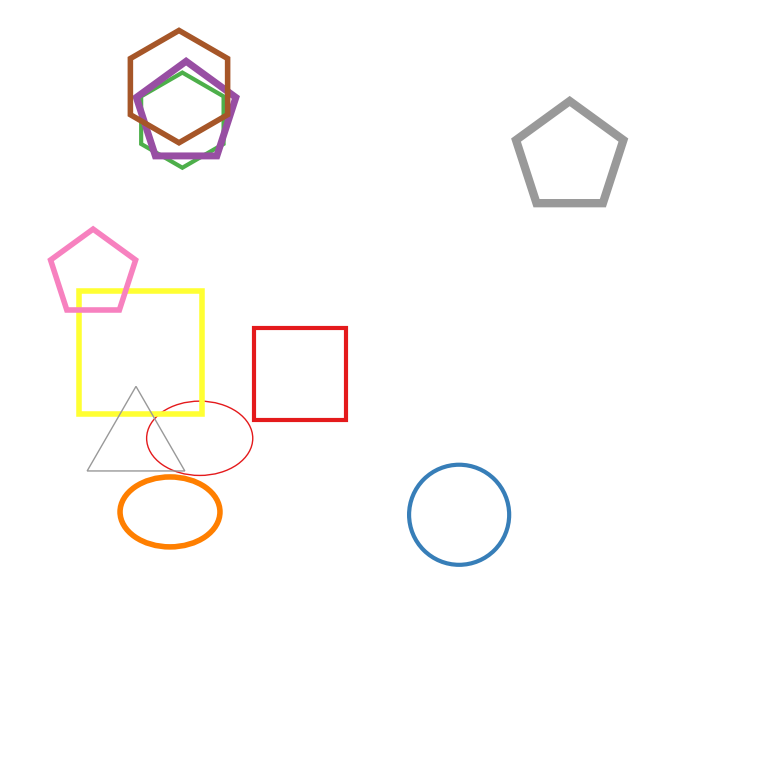[{"shape": "oval", "thickness": 0.5, "radius": 0.34, "center": [0.259, 0.431]}, {"shape": "square", "thickness": 1.5, "radius": 0.3, "center": [0.39, 0.514]}, {"shape": "circle", "thickness": 1.5, "radius": 0.32, "center": [0.596, 0.331]}, {"shape": "hexagon", "thickness": 1.5, "radius": 0.31, "center": [0.237, 0.844]}, {"shape": "pentagon", "thickness": 2.5, "radius": 0.34, "center": [0.242, 0.852]}, {"shape": "oval", "thickness": 2, "radius": 0.32, "center": [0.221, 0.335]}, {"shape": "square", "thickness": 2, "radius": 0.4, "center": [0.183, 0.542]}, {"shape": "hexagon", "thickness": 2, "radius": 0.36, "center": [0.232, 0.888]}, {"shape": "pentagon", "thickness": 2, "radius": 0.29, "center": [0.121, 0.644]}, {"shape": "pentagon", "thickness": 3, "radius": 0.37, "center": [0.74, 0.795]}, {"shape": "triangle", "thickness": 0.5, "radius": 0.37, "center": [0.177, 0.425]}]